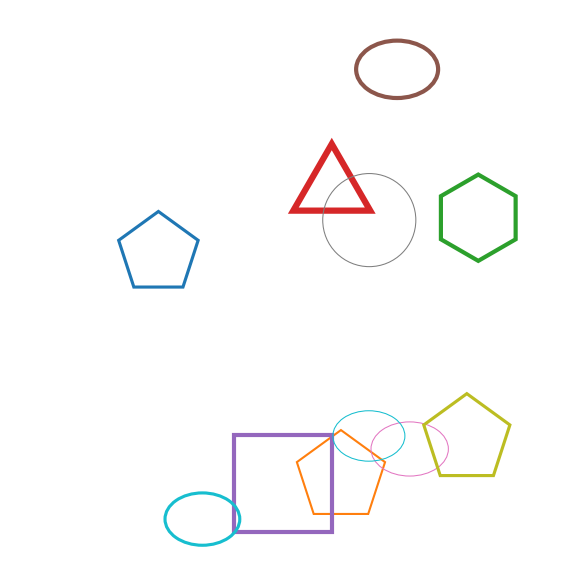[{"shape": "pentagon", "thickness": 1.5, "radius": 0.36, "center": [0.274, 0.561]}, {"shape": "pentagon", "thickness": 1, "radius": 0.4, "center": [0.59, 0.174]}, {"shape": "hexagon", "thickness": 2, "radius": 0.37, "center": [0.828, 0.622]}, {"shape": "triangle", "thickness": 3, "radius": 0.38, "center": [0.574, 0.673]}, {"shape": "square", "thickness": 2, "radius": 0.42, "center": [0.49, 0.162]}, {"shape": "oval", "thickness": 2, "radius": 0.35, "center": [0.688, 0.879]}, {"shape": "oval", "thickness": 0.5, "radius": 0.33, "center": [0.709, 0.222]}, {"shape": "circle", "thickness": 0.5, "radius": 0.4, "center": [0.639, 0.618]}, {"shape": "pentagon", "thickness": 1.5, "radius": 0.39, "center": [0.808, 0.239]}, {"shape": "oval", "thickness": 0.5, "radius": 0.31, "center": [0.639, 0.244]}, {"shape": "oval", "thickness": 1.5, "radius": 0.32, "center": [0.35, 0.1]}]